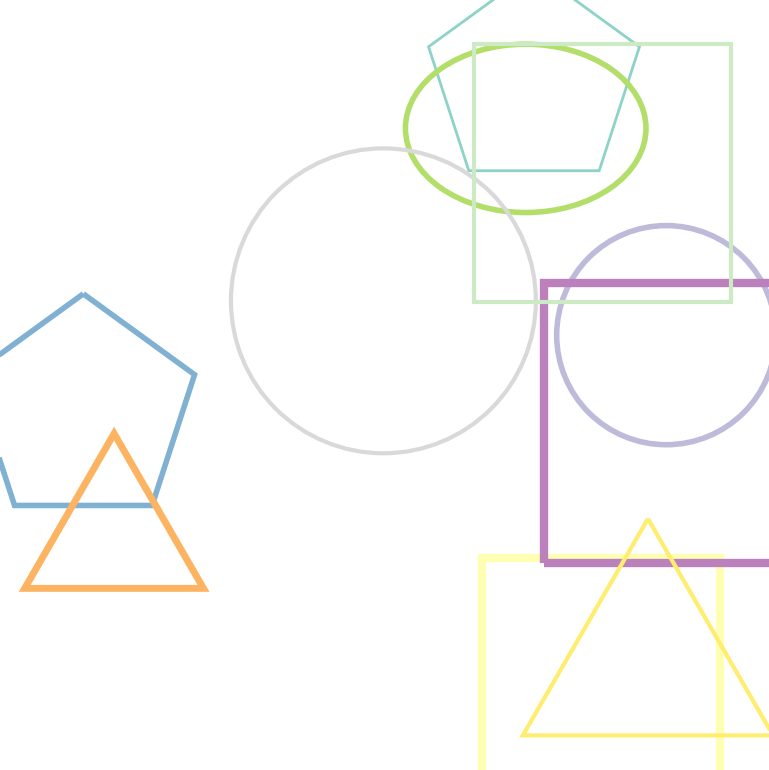[{"shape": "pentagon", "thickness": 1, "radius": 0.72, "center": [0.693, 0.895]}, {"shape": "square", "thickness": 3, "radius": 0.77, "center": [0.781, 0.121]}, {"shape": "circle", "thickness": 2, "radius": 0.71, "center": [0.865, 0.565]}, {"shape": "pentagon", "thickness": 2, "radius": 0.76, "center": [0.108, 0.466]}, {"shape": "triangle", "thickness": 2.5, "radius": 0.67, "center": [0.148, 0.303]}, {"shape": "oval", "thickness": 2, "radius": 0.78, "center": [0.683, 0.833]}, {"shape": "circle", "thickness": 1.5, "radius": 0.99, "center": [0.498, 0.609]}, {"shape": "square", "thickness": 3, "radius": 0.91, "center": [0.887, 0.45]}, {"shape": "square", "thickness": 1.5, "radius": 0.84, "center": [0.782, 0.776]}, {"shape": "triangle", "thickness": 1.5, "radius": 0.94, "center": [0.841, 0.139]}]